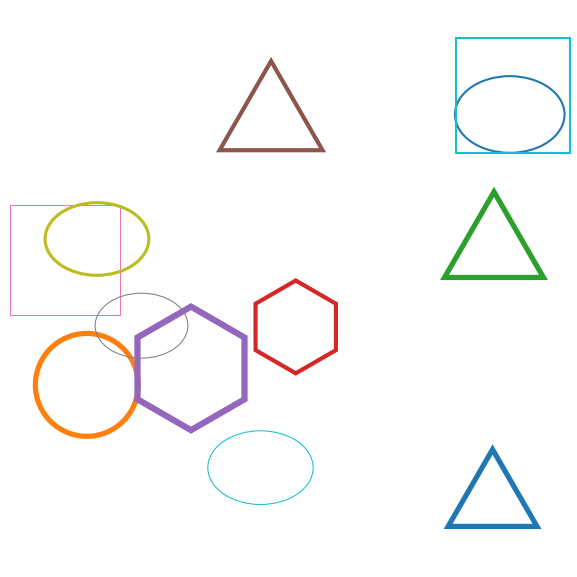[{"shape": "oval", "thickness": 1, "radius": 0.47, "center": [0.883, 0.801]}, {"shape": "triangle", "thickness": 2.5, "radius": 0.44, "center": [0.853, 0.132]}, {"shape": "circle", "thickness": 2.5, "radius": 0.45, "center": [0.15, 0.333]}, {"shape": "triangle", "thickness": 2.5, "radius": 0.49, "center": [0.855, 0.568]}, {"shape": "hexagon", "thickness": 2, "radius": 0.4, "center": [0.512, 0.433]}, {"shape": "hexagon", "thickness": 3, "radius": 0.53, "center": [0.331, 0.361]}, {"shape": "triangle", "thickness": 2, "radius": 0.51, "center": [0.469, 0.79]}, {"shape": "square", "thickness": 0.5, "radius": 0.48, "center": [0.113, 0.549]}, {"shape": "oval", "thickness": 0.5, "radius": 0.4, "center": [0.245, 0.435]}, {"shape": "oval", "thickness": 1.5, "radius": 0.45, "center": [0.168, 0.585]}, {"shape": "oval", "thickness": 0.5, "radius": 0.46, "center": [0.451, 0.189]}, {"shape": "square", "thickness": 1, "radius": 0.5, "center": [0.888, 0.834]}]